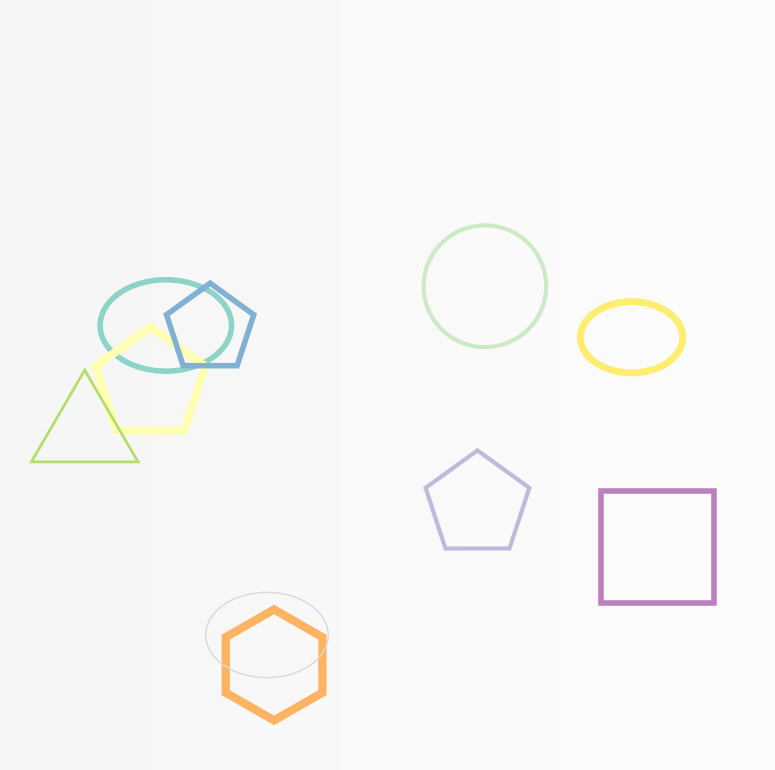[{"shape": "oval", "thickness": 2, "radius": 0.42, "center": [0.214, 0.577]}, {"shape": "pentagon", "thickness": 3, "radius": 0.37, "center": [0.194, 0.501]}, {"shape": "pentagon", "thickness": 1.5, "radius": 0.35, "center": [0.616, 0.345]}, {"shape": "pentagon", "thickness": 2, "radius": 0.3, "center": [0.271, 0.573]}, {"shape": "hexagon", "thickness": 3, "radius": 0.36, "center": [0.354, 0.136]}, {"shape": "triangle", "thickness": 1, "radius": 0.4, "center": [0.109, 0.44]}, {"shape": "oval", "thickness": 0.5, "radius": 0.4, "center": [0.344, 0.175]}, {"shape": "square", "thickness": 2, "radius": 0.36, "center": [0.848, 0.289]}, {"shape": "circle", "thickness": 1.5, "radius": 0.4, "center": [0.626, 0.628]}, {"shape": "oval", "thickness": 2.5, "radius": 0.33, "center": [0.815, 0.562]}]